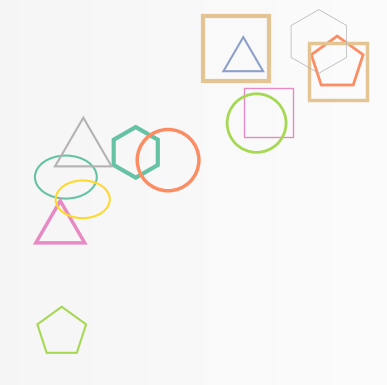[{"shape": "hexagon", "thickness": 3, "radius": 0.33, "center": [0.35, 0.604]}, {"shape": "oval", "thickness": 1.5, "radius": 0.4, "center": [0.17, 0.54]}, {"shape": "pentagon", "thickness": 2, "radius": 0.35, "center": [0.87, 0.836]}, {"shape": "circle", "thickness": 2.5, "radius": 0.4, "center": [0.434, 0.584]}, {"shape": "triangle", "thickness": 1.5, "radius": 0.3, "center": [0.628, 0.845]}, {"shape": "triangle", "thickness": 2.5, "radius": 0.36, "center": [0.156, 0.406]}, {"shape": "square", "thickness": 1, "radius": 0.32, "center": [0.694, 0.708]}, {"shape": "pentagon", "thickness": 1.5, "radius": 0.33, "center": [0.159, 0.137]}, {"shape": "circle", "thickness": 2, "radius": 0.38, "center": [0.662, 0.68]}, {"shape": "oval", "thickness": 1.5, "radius": 0.35, "center": [0.213, 0.482]}, {"shape": "square", "thickness": 3, "radius": 0.42, "center": [0.609, 0.873]}, {"shape": "square", "thickness": 2.5, "radius": 0.37, "center": [0.872, 0.814]}, {"shape": "hexagon", "thickness": 0.5, "radius": 0.41, "center": [0.823, 0.892]}, {"shape": "triangle", "thickness": 1.5, "radius": 0.42, "center": [0.215, 0.61]}]